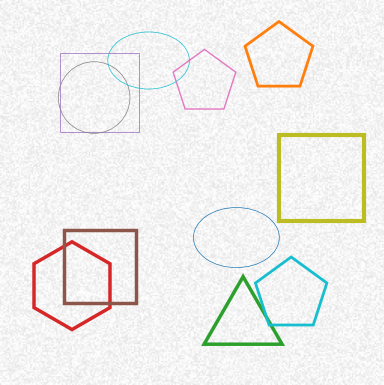[{"shape": "oval", "thickness": 0.5, "radius": 0.56, "center": [0.614, 0.383]}, {"shape": "pentagon", "thickness": 2, "radius": 0.46, "center": [0.725, 0.851]}, {"shape": "triangle", "thickness": 2.5, "radius": 0.58, "center": [0.631, 0.164]}, {"shape": "hexagon", "thickness": 2.5, "radius": 0.57, "center": [0.187, 0.258]}, {"shape": "square", "thickness": 0.5, "radius": 0.51, "center": [0.259, 0.76]}, {"shape": "square", "thickness": 2.5, "radius": 0.47, "center": [0.26, 0.308]}, {"shape": "pentagon", "thickness": 1, "radius": 0.43, "center": [0.531, 0.786]}, {"shape": "circle", "thickness": 0.5, "radius": 0.47, "center": [0.244, 0.747]}, {"shape": "square", "thickness": 3, "radius": 0.56, "center": [0.835, 0.537]}, {"shape": "pentagon", "thickness": 2, "radius": 0.49, "center": [0.756, 0.235]}, {"shape": "oval", "thickness": 0.5, "radius": 0.53, "center": [0.386, 0.843]}]